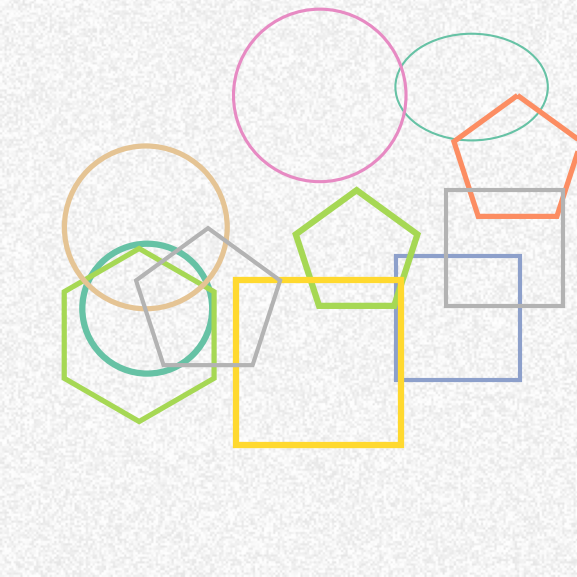[{"shape": "circle", "thickness": 3, "radius": 0.56, "center": [0.255, 0.465]}, {"shape": "oval", "thickness": 1, "radius": 0.66, "center": [0.817, 0.848]}, {"shape": "pentagon", "thickness": 2.5, "radius": 0.58, "center": [0.896, 0.718]}, {"shape": "square", "thickness": 2, "radius": 0.54, "center": [0.793, 0.449]}, {"shape": "circle", "thickness": 1.5, "radius": 0.75, "center": [0.554, 0.834]}, {"shape": "pentagon", "thickness": 3, "radius": 0.55, "center": [0.618, 0.559]}, {"shape": "hexagon", "thickness": 2.5, "radius": 0.75, "center": [0.241, 0.419]}, {"shape": "square", "thickness": 3, "radius": 0.71, "center": [0.551, 0.372]}, {"shape": "circle", "thickness": 2.5, "radius": 0.7, "center": [0.252, 0.605]}, {"shape": "pentagon", "thickness": 2, "radius": 0.66, "center": [0.36, 0.473]}, {"shape": "square", "thickness": 2, "radius": 0.5, "center": [0.874, 0.569]}]